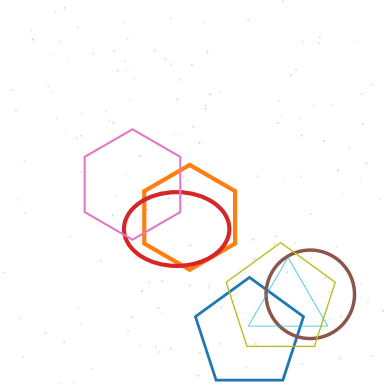[{"shape": "pentagon", "thickness": 2, "radius": 0.74, "center": [0.648, 0.132]}, {"shape": "hexagon", "thickness": 3, "radius": 0.68, "center": [0.493, 0.435]}, {"shape": "oval", "thickness": 3, "radius": 0.68, "center": [0.459, 0.405]}, {"shape": "circle", "thickness": 2.5, "radius": 0.57, "center": [0.806, 0.236]}, {"shape": "hexagon", "thickness": 1.5, "radius": 0.72, "center": [0.344, 0.521]}, {"shape": "pentagon", "thickness": 1, "radius": 0.74, "center": [0.729, 0.221]}, {"shape": "triangle", "thickness": 0.5, "radius": 0.59, "center": [0.748, 0.213]}]